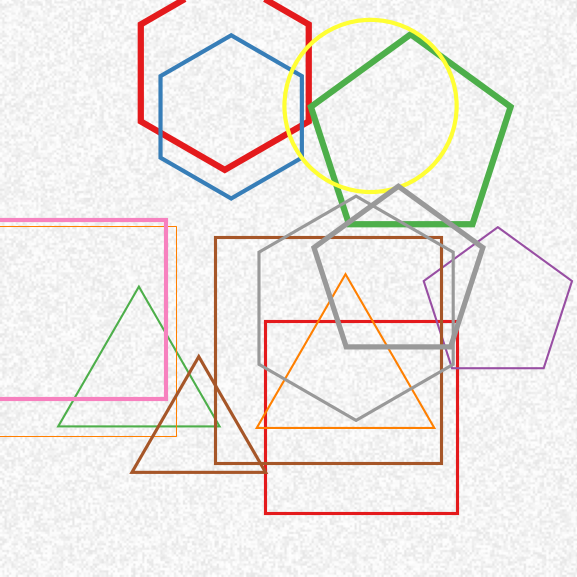[{"shape": "hexagon", "thickness": 3, "radius": 0.84, "center": [0.389, 0.873]}, {"shape": "square", "thickness": 1.5, "radius": 0.83, "center": [0.626, 0.277]}, {"shape": "hexagon", "thickness": 2, "radius": 0.71, "center": [0.4, 0.797]}, {"shape": "pentagon", "thickness": 3, "radius": 0.91, "center": [0.711, 0.758]}, {"shape": "triangle", "thickness": 1, "radius": 0.81, "center": [0.24, 0.341]}, {"shape": "pentagon", "thickness": 1, "radius": 0.68, "center": [0.862, 0.471]}, {"shape": "square", "thickness": 0.5, "radius": 0.91, "center": [0.123, 0.426]}, {"shape": "triangle", "thickness": 1, "radius": 0.89, "center": [0.598, 0.347]}, {"shape": "circle", "thickness": 2, "radius": 0.75, "center": [0.642, 0.816]}, {"shape": "triangle", "thickness": 1.5, "radius": 0.67, "center": [0.344, 0.248]}, {"shape": "square", "thickness": 1.5, "radius": 0.98, "center": [0.567, 0.393]}, {"shape": "square", "thickness": 2, "radius": 0.77, "center": [0.132, 0.463]}, {"shape": "hexagon", "thickness": 1.5, "radius": 0.97, "center": [0.617, 0.465]}, {"shape": "pentagon", "thickness": 2.5, "radius": 0.77, "center": [0.69, 0.523]}]